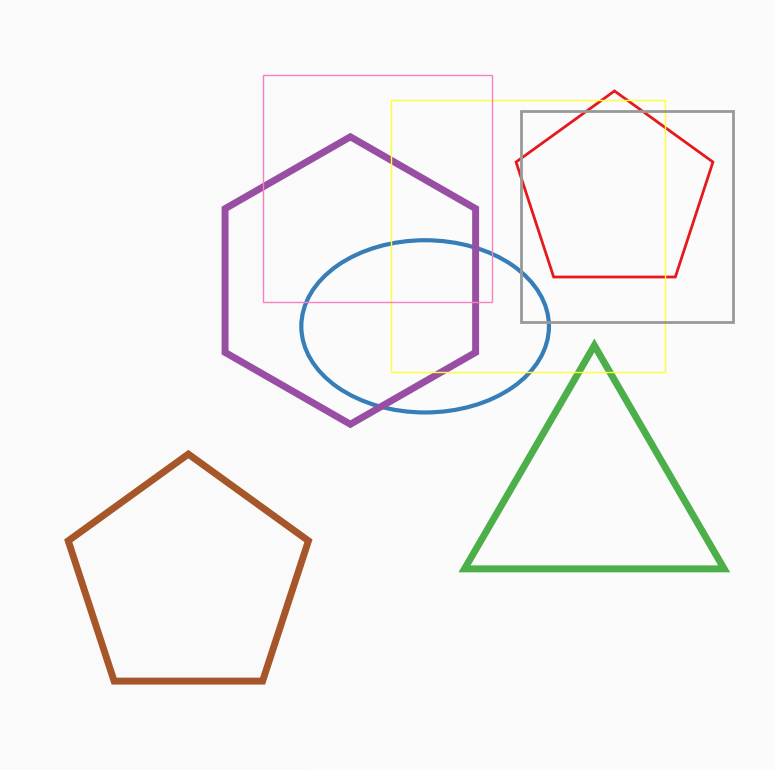[{"shape": "pentagon", "thickness": 1, "radius": 0.67, "center": [0.793, 0.748]}, {"shape": "oval", "thickness": 1.5, "radius": 0.8, "center": [0.549, 0.576]}, {"shape": "triangle", "thickness": 2.5, "radius": 0.97, "center": [0.767, 0.358]}, {"shape": "hexagon", "thickness": 2.5, "radius": 0.93, "center": [0.452, 0.636]}, {"shape": "square", "thickness": 0.5, "radius": 0.88, "center": [0.681, 0.693]}, {"shape": "pentagon", "thickness": 2.5, "radius": 0.81, "center": [0.243, 0.247]}, {"shape": "square", "thickness": 0.5, "radius": 0.74, "center": [0.487, 0.755]}, {"shape": "square", "thickness": 1, "radius": 0.68, "center": [0.809, 0.719]}]